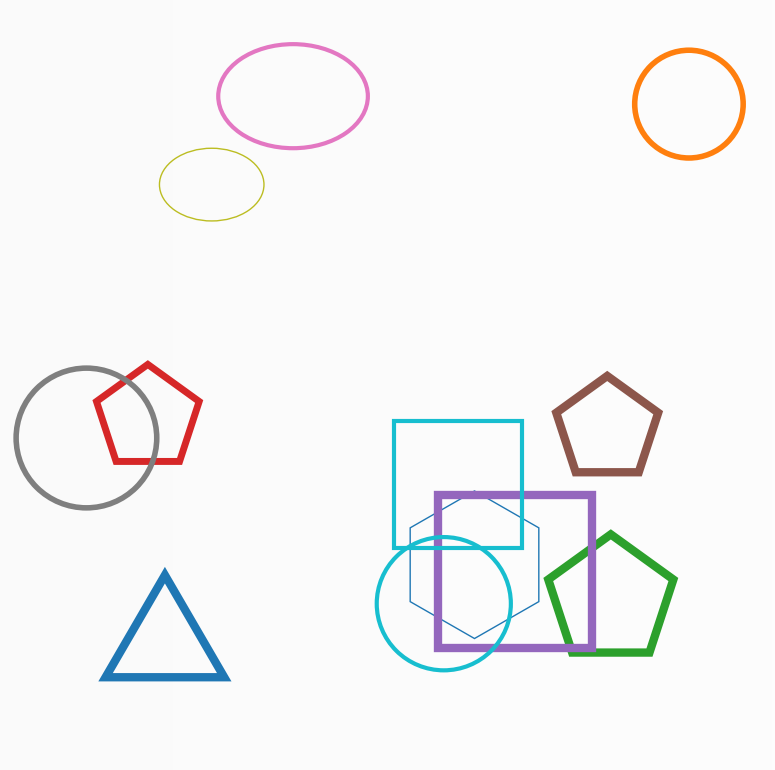[{"shape": "hexagon", "thickness": 0.5, "radius": 0.48, "center": [0.612, 0.267]}, {"shape": "triangle", "thickness": 3, "radius": 0.44, "center": [0.213, 0.165]}, {"shape": "circle", "thickness": 2, "radius": 0.35, "center": [0.889, 0.865]}, {"shape": "pentagon", "thickness": 3, "radius": 0.42, "center": [0.788, 0.221]}, {"shape": "pentagon", "thickness": 2.5, "radius": 0.35, "center": [0.191, 0.457]}, {"shape": "square", "thickness": 3, "radius": 0.5, "center": [0.664, 0.257]}, {"shape": "pentagon", "thickness": 3, "radius": 0.35, "center": [0.784, 0.443]}, {"shape": "oval", "thickness": 1.5, "radius": 0.48, "center": [0.378, 0.875]}, {"shape": "circle", "thickness": 2, "radius": 0.45, "center": [0.112, 0.431]}, {"shape": "oval", "thickness": 0.5, "radius": 0.34, "center": [0.273, 0.76]}, {"shape": "square", "thickness": 1.5, "radius": 0.41, "center": [0.591, 0.37]}, {"shape": "circle", "thickness": 1.5, "radius": 0.43, "center": [0.573, 0.216]}]